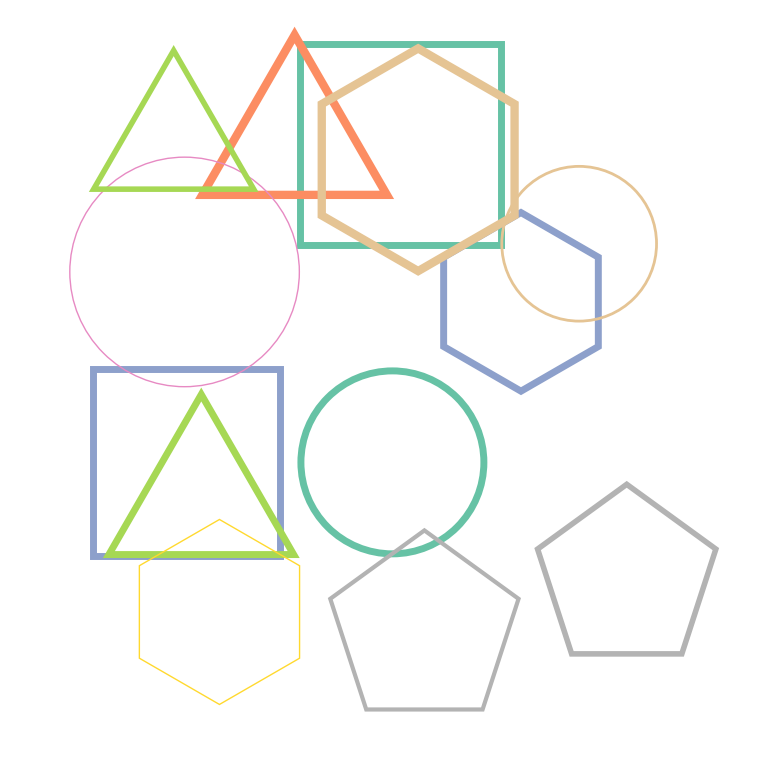[{"shape": "square", "thickness": 2.5, "radius": 0.65, "center": [0.52, 0.812]}, {"shape": "circle", "thickness": 2.5, "radius": 0.59, "center": [0.51, 0.4]}, {"shape": "triangle", "thickness": 3, "radius": 0.69, "center": [0.383, 0.816]}, {"shape": "square", "thickness": 2.5, "radius": 0.61, "center": [0.242, 0.4]}, {"shape": "hexagon", "thickness": 2.5, "radius": 0.58, "center": [0.677, 0.608]}, {"shape": "circle", "thickness": 0.5, "radius": 0.75, "center": [0.24, 0.647]}, {"shape": "triangle", "thickness": 2, "radius": 0.6, "center": [0.226, 0.814]}, {"shape": "triangle", "thickness": 2.5, "radius": 0.69, "center": [0.261, 0.349]}, {"shape": "hexagon", "thickness": 0.5, "radius": 0.6, "center": [0.285, 0.205]}, {"shape": "circle", "thickness": 1, "radius": 0.5, "center": [0.752, 0.683]}, {"shape": "hexagon", "thickness": 3, "radius": 0.72, "center": [0.543, 0.793]}, {"shape": "pentagon", "thickness": 2, "radius": 0.61, "center": [0.814, 0.249]}, {"shape": "pentagon", "thickness": 1.5, "radius": 0.64, "center": [0.551, 0.183]}]